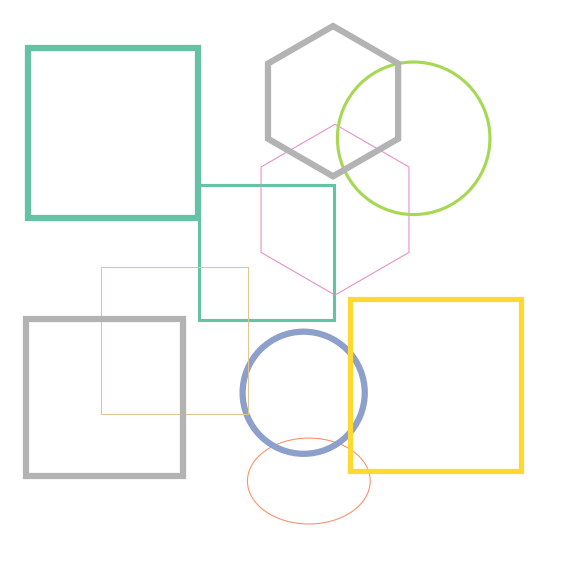[{"shape": "square", "thickness": 3, "radius": 0.74, "center": [0.195, 0.768]}, {"shape": "square", "thickness": 1.5, "radius": 0.58, "center": [0.461, 0.562]}, {"shape": "oval", "thickness": 0.5, "radius": 0.53, "center": [0.535, 0.166]}, {"shape": "circle", "thickness": 3, "radius": 0.53, "center": [0.526, 0.319]}, {"shape": "hexagon", "thickness": 0.5, "radius": 0.74, "center": [0.58, 0.636]}, {"shape": "circle", "thickness": 1.5, "radius": 0.66, "center": [0.716, 0.76]}, {"shape": "square", "thickness": 2.5, "radius": 0.74, "center": [0.754, 0.332]}, {"shape": "square", "thickness": 0.5, "radius": 0.64, "center": [0.303, 0.41]}, {"shape": "square", "thickness": 3, "radius": 0.68, "center": [0.181, 0.311]}, {"shape": "hexagon", "thickness": 3, "radius": 0.65, "center": [0.577, 0.824]}]